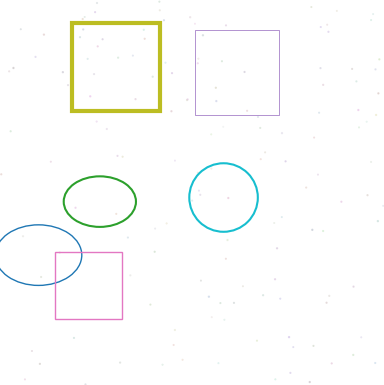[{"shape": "oval", "thickness": 1, "radius": 0.56, "center": [0.1, 0.337]}, {"shape": "oval", "thickness": 1.5, "radius": 0.47, "center": [0.259, 0.476]}, {"shape": "square", "thickness": 0.5, "radius": 0.55, "center": [0.615, 0.812]}, {"shape": "square", "thickness": 1, "radius": 0.44, "center": [0.229, 0.259]}, {"shape": "square", "thickness": 3, "radius": 0.57, "center": [0.302, 0.826]}, {"shape": "circle", "thickness": 1.5, "radius": 0.45, "center": [0.581, 0.487]}]